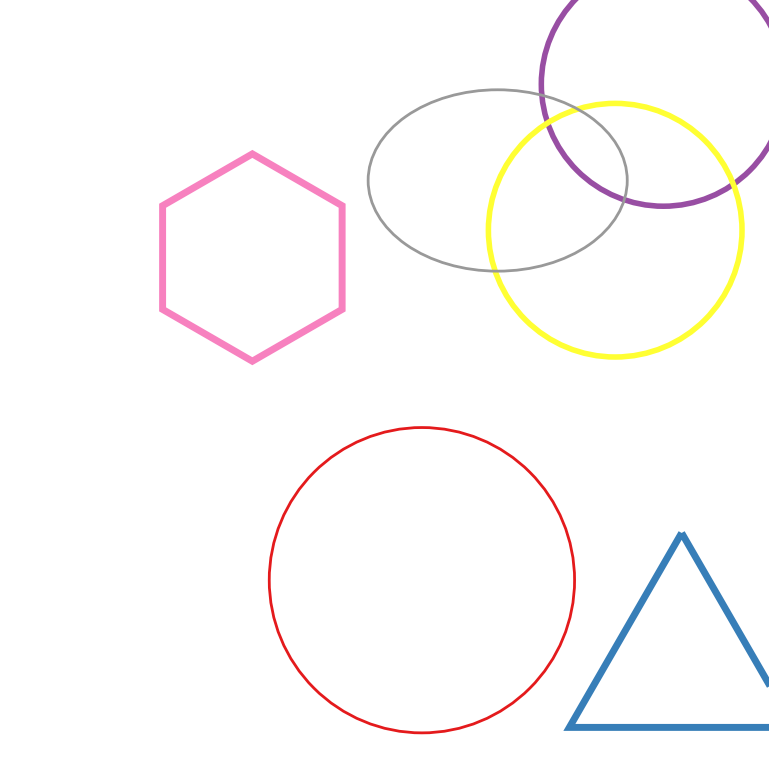[{"shape": "circle", "thickness": 1, "radius": 0.99, "center": [0.548, 0.246]}, {"shape": "triangle", "thickness": 2.5, "radius": 0.84, "center": [0.885, 0.139]}, {"shape": "circle", "thickness": 2, "radius": 0.79, "center": [0.862, 0.891]}, {"shape": "circle", "thickness": 2, "radius": 0.82, "center": [0.799, 0.701]}, {"shape": "hexagon", "thickness": 2.5, "radius": 0.67, "center": [0.328, 0.666]}, {"shape": "oval", "thickness": 1, "radius": 0.84, "center": [0.646, 0.766]}]